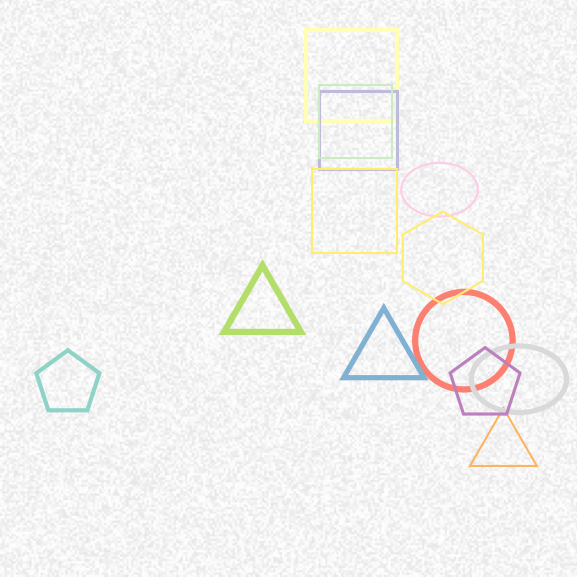[{"shape": "pentagon", "thickness": 2, "radius": 0.29, "center": [0.118, 0.335]}, {"shape": "square", "thickness": 2, "radius": 0.39, "center": [0.609, 0.868]}, {"shape": "square", "thickness": 1.5, "radius": 0.34, "center": [0.62, 0.774]}, {"shape": "circle", "thickness": 3, "radius": 0.42, "center": [0.803, 0.409]}, {"shape": "triangle", "thickness": 2.5, "radius": 0.4, "center": [0.665, 0.385]}, {"shape": "triangle", "thickness": 1, "radius": 0.33, "center": [0.872, 0.226]}, {"shape": "triangle", "thickness": 3, "radius": 0.38, "center": [0.455, 0.463]}, {"shape": "oval", "thickness": 1, "radius": 0.33, "center": [0.761, 0.671]}, {"shape": "oval", "thickness": 2.5, "radius": 0.41, "center": [0.899, 0.342]}, {"shape": "pentagon", "thickness": 1.5, "radius": 0.32, "center": [0.84, 0.334]}, {"shape": "square", "thickness": 1, "radius": 0.32, "center": [0.616, 0.788]}, {"shape": "hexagon", "thickness": 1, "radius": 0.4, "center": [0.767, 0.553]}, {"shape": "square", "thickness": 1, "radius": 0.37, "center": [0.614, 0.634]}]